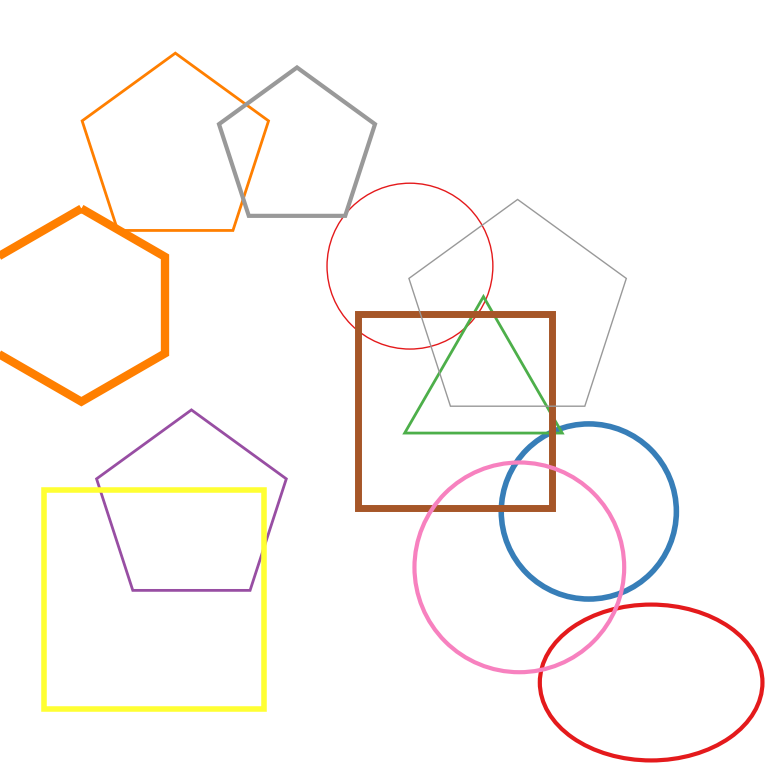[{"shape": "oval", "thickness": 1.5, "radius": 0.72, "center": [0.846, 0.114]}, {"shape": "circle", "thickness": 0.5, "radius": 0.54, "center": [0.532, 0.654]}, {"shape": "circle", "thickness": 2, "radius": 0.57, "center": [0.765, 0.336]}, {"shape": "triangle", "thickness": 1, "radius": 0.59, "center": [0.628, 0.497]}, {"shape": "pentagon", "thickness": 1, "radius": 0.65, "center": [0.249, 0.338]}, {"shape": "pentagon", "thickness": 1, "radius": 0.64, "center": [0.228, 0.804]}, {"shape": "hexagon", "thickness": 3, "radius": 0.63, "center": [0.106, 0.604]}, {"shape": "square", "thickness": 2, "radius": 0.71, "center": [0.2, 0.221]}, {"shape": "square", "thickness": 2.5, "radius": 0.63, "center": [0.591, 0.466]}, {"shape": "circle", "thickness": 1.5, "radius": 0.68, "center": [0.674, 0.263]}, {"shape": "pentagon", "thickness": 0.5, "radius": 0.74, "center": [0.672, 0.593]}, {"shape": "pentagon", "thickness": 1.5, "radius": 0.53, "center": [0.386, 0.806]}]